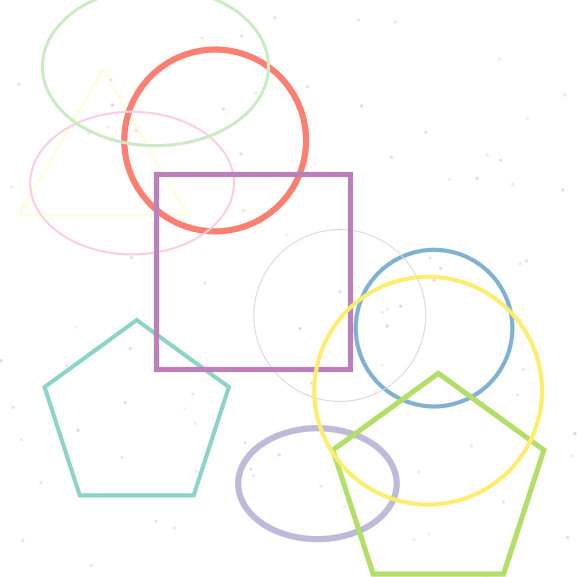[{"shape": "pentagon", "thickness": 2, "radius": 0.84, "center": [0.237, 0.277]}, {"shape": "triangle", "thickness": 0.5, "radius": 0.84, "center": [0.178, 0.711]}, {"shape": "oval", "thickness": 3, "radius": 0.69, "center": [0.55, 0.162]}, {"shape": "circle", "thickness": 3, "radius": 0.79, "center": [0.373, 0.756]}, {"shape": "circle", "thickness": 2, "radius": 0.68, "center": [0.752, 0.431]}, {"shape": "pentagon", "thickness": 2.5, "radius": 0.96, "center": [0.759, 0.161]}, {"shape": "oval", "thickness": 1, "radius": 0.88, "center": [0.229, 0.682]}, {"shape": "circle", "thickness": 0.5, "radius": 0.74, "center": [0.588, 0.453]}, {"shape": "square", "thickness": 2.5, "radius": 0.84, "center": [0.438, 0.529]}, {"shape": "oval", "thickness": 1.5, "radius": 0.98, "center": [0.269, 0.884]}, {"shape": "circle", "thickness": 2, "radius": 0.99, "center": [0.741, 0.323]}]